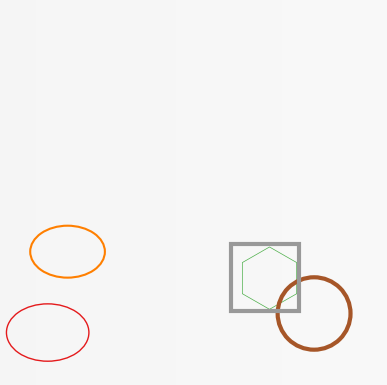[{"shape": "oval", "thickness": 1, "radius": 0.53, "center": [0.123, 0.136]}, {"shape": "hexagon", "thickness": 0.5, "radius": 0.4, "center": [0.696, 0.278]}, {"shape": "oval", "thickness": 1.5, "radius": 0.48, "center": [0.174, 0.346]}, {"shape": "circle", "thickness": 3, "radius": 0.47, "center": [0.811, 0.186]}, {"shape": "square", "thickness": 3, "radius": 0.44, "center": [0.684, 0.279]}]